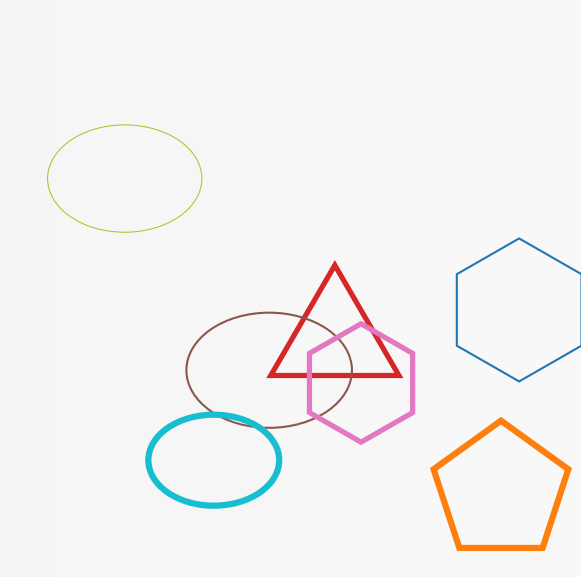[{"shape": "hexagon", "thickness": 1, "radius": 0.62, "center": [0.893, 0.462]}, {"shape": "pentagon", "thickness": 3, "radius": 0.61, "center": [0.862, 0.149]}, {"shape": "triangle", "thickness": 2.5, "radius": 0.64, "center": [0.576, 0.413]}, {"shape": "oval", "thickness": 1, "radius": 0.71, "center": [0.463, 0.358]}, {"shape": "hexagon", "thickness": 2.5, "radius": 0.51, "center": [0.621, 0.336]}, {"shape": "oval", "thickness": 0.5, "radius": 0.66, "center": [0.215, 0.69]}, {"shape": "oval", "thickness": 3, "radius": 0.56, "center": [0.368, 0.202]}]